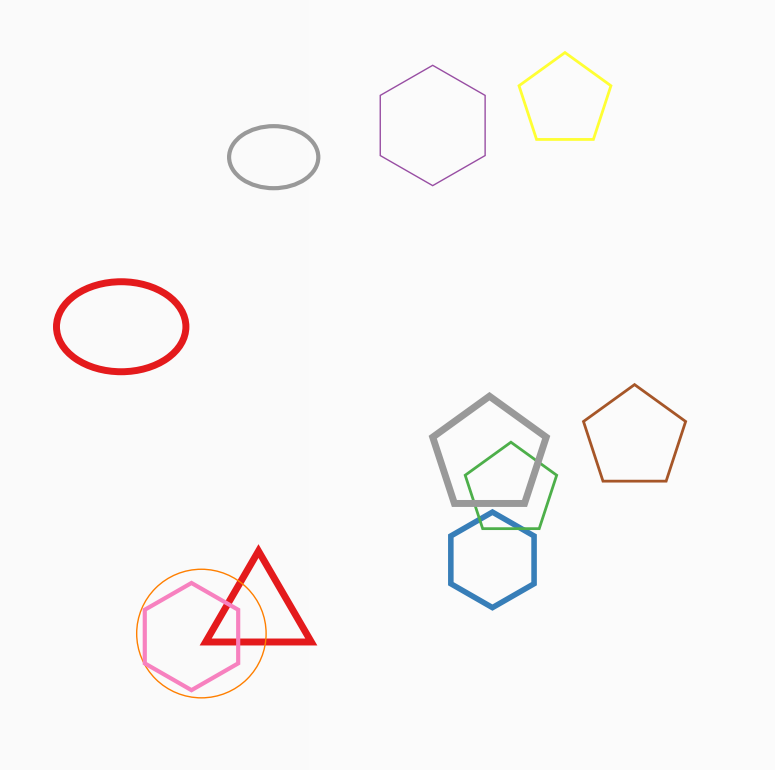[{"shape": "triangle", "thickness": 2.5, "radius": 0.39, "center": [0.334, 0.206]}, {"shape": "oval", "thickness": 2.5, "radius": 0.42, "center": [0.156, 0.576]}, {"shape": "hexagon", "thickness": 2, "radius": 0.31, "center": [0.635, 0.273]}, {"shape": "pentagon", "thickness": 1, "radius": 0.31, "center": [0.659, 0.364]}, {"shape": "hexagon", "thickness": 0.5, "radius": 0.39, "center": [0.558, 0.837]}, {"shape": "circle", "thickness": 0.5, "radius": 0.42, "center": [0.26, 0.177]}, {"shape": "pentagon", "thickness": 1, "radius": 0.31, "center": [0.729, 0.869]}, {"shape": "pentagon", "thickness": 1, "radius": 0.35, "center": [0.819, 0.431]}, {"shape": "hexagon", "thickness": 1.5, "radius": 0.35, "center": [0.247, 0.173]}, {"shape": "oval", "thickness": 1.5, "radius": 0.29, "center": [0.353, 0.796]}, {"shape": "pentagon", "thickness": 2.5, "radius": 0.38, "center": [0.632, 0.408]}]